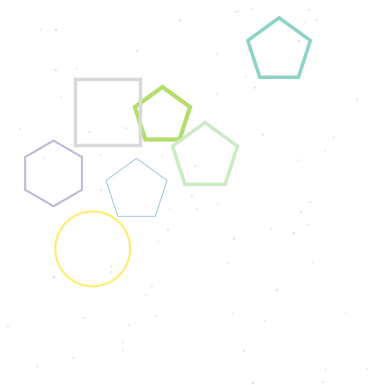[{"shape": "pentagon", "thickness": 2.5, "radius": 0.43, "center": [0.725, 0.868]}, {"shape": "hexagon", "thickness": 1.5, "radius": 0.43, "center": [0.139, 0.55]}, {"shape": "pentagon", "thickness": 0.5, "radius": 0.42, "center": [0.355, 0.506]}, {"shape": "pentagon", "thickness": 3, "radius": 0.38, "center": [0.422, 0.699]}, {"shape": "square", "thickness": 2.5, "radius": 0.42, "center": [0.28, 0.709]}, {"shape": "pentagon", "thickness": 2.5, "radius": 0.44, "center": [0.533, 0.593]}, {"shape": "circle", "thickness": 1.5, "radius": 0.49, "center": [0.241, 0.354]}]